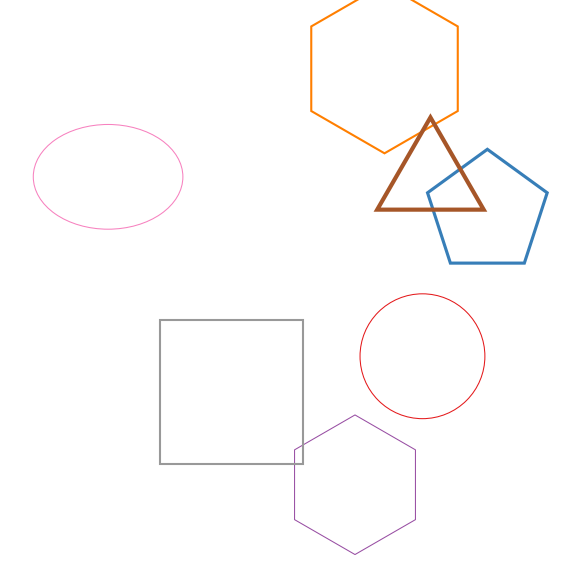[{"shape": "circle", "thickness": 0.5, "radius": 0.54, "center": [0.732, 0.382]}, {"shape": "pentagon", "thickness": 1.5, "radius": 0.54, "center": [0.844, 0.632]}, {"shape": "hexagon", "thickness": 0.5, "radius": 0.6, "center": [0.615, 0.16]}, {"shape": "hexagon", "thickness": 1, "radius": 0.73, "center": [0.666, 0.88]}, {"shape": "triangle", "thickness": 2, "radius": 0.53, "center": [0.745, 0.689]}, {"shape": "oval", "thickness": 0.5, "radius": 0.65, "center": [0.187, 0.693]}, {"shape": "square", "thickness": 1, "radius": 0.62, "center": [0.401, 0.32]}]